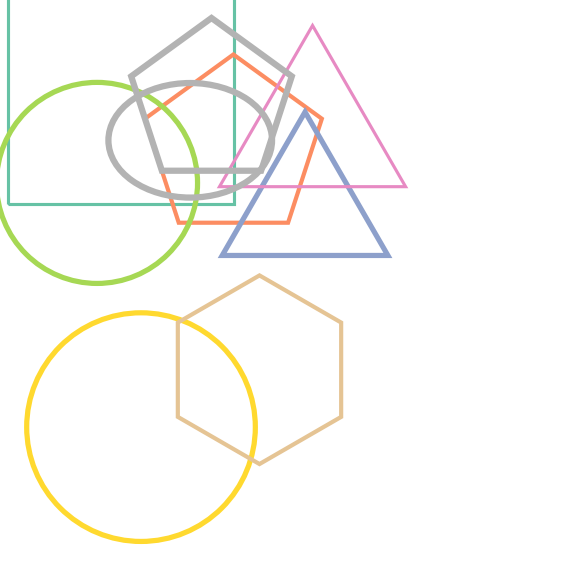[{"shape": "square", "thickness": 1.5, "radius": 0.98, "center": [0.209, 0.842]}, {"shape": "pentagon", "thickness": 2, "radius": 0.81, "center": [0.404, 0.744]}, {"shape": "triangle", "thickness": 2.5, "radius": 0.83, "center": [0.528, 0.64]}, {"shape": "triangle", "thickness": 1.5, "radius": 0.93, "center": [0.541, 0.769]}, {"shape": "circle", "thickness": 2.5, "radius": 0.87, "center": [0.168, 0.682]}, {"shape": "circle", "thickness": 2.5, "radius": 0.99, "center": [0.244, 0.26]}, {"shape": "hexagon", "thickness": 2, "radius": 0.82, "center": [0.449, 0.359]}, {"shape": "pentagon", "thickness": 3, "radius": 0.73, "center": [0.366, 0.822]}, {"shape": "oval", "thickness": 3, "radius": 0.71, "center": [0.329, 0.756]}]